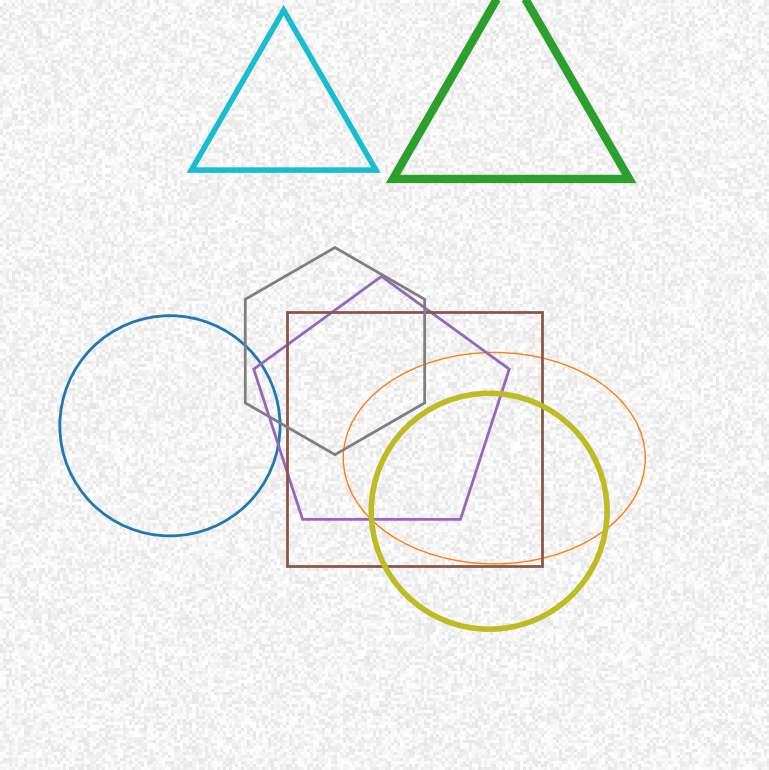[{"shape": "circle", "thickness": 1, "radius": 0.71, "center": [0.221, 0.447]}, {"shape": "oval", "thickness": 0.5, "radius": 0.98, "center": [0.642, 0.405]}, {"shape": "triangle", "thickness": 3, "radius": 0.89, "center": [0.664, 0.856]}, {"shape": "pentagon", "thickness": 1, "radius": 0.87, "center": [0.495, 0.467]}, {"shape": "square", "thickness": 1, "radius": 0.83, "center": [0.538, 0.43]}, {"shape": "hexagon", "thickness": 1, "radius": 0.67, "center": [0.435, 0.544]}, {"shape": "circle", "thickness": 2, "radius": 0.77, "center": [0.635, 0.336]}, {"shape": "triangle", "thickness": 2, "radius": 0.69, "center": [0.368, 0.848]}]